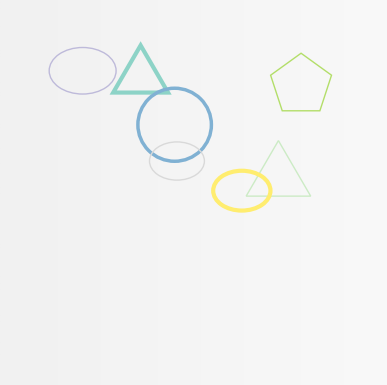[{"shape": "triangle", "thickness": 3, "radius": 0.41, "center": [0.363, 0.8]}, {"shape": "oval", "thickness": 1, "radius": 0.43, "center": [0.213, 0.816]}, {"shape": "circle", "thickness": 2.5, "radius": 0.47, "center": [0.451, 0.676]}, {"shape": "pentagon", "thickness": 1, "radius": 0.41, "center": [0.777, 0.779]}, {"shape": "oval", "thickness": 1, "radius": 0.35, "center": [0.457, 0.582]}, {"shape": "triangle", "thickness": 1, "radius": 0.48, "center": [0.719, 0.539]}, {"shape": "oval", "thickness": 3, "radius": 0.37, "center": [0.624, 0.505]}]